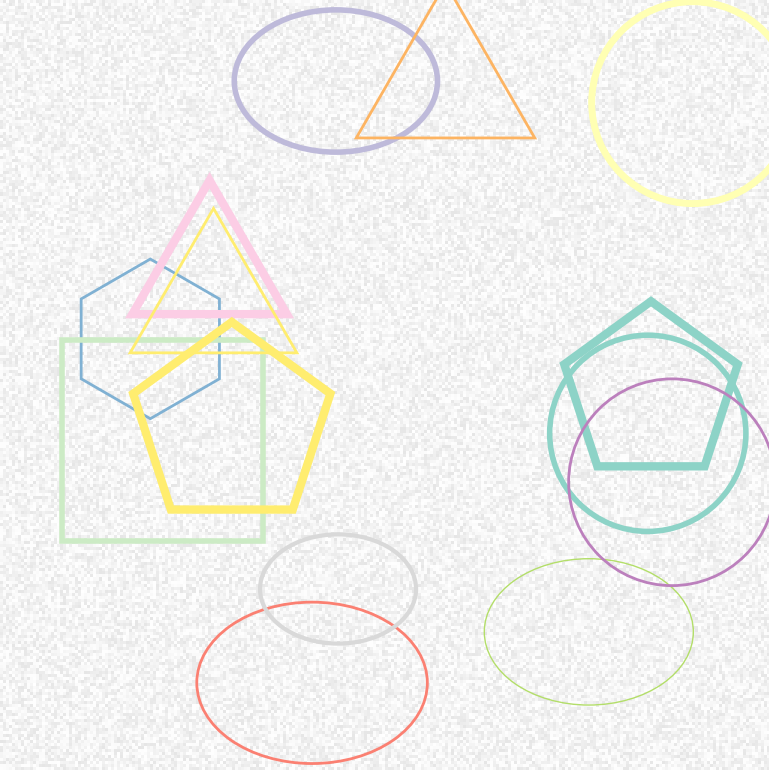[{"shape": "pentagon", "thickness": 3, "radius": 0.59, "center": [0.845, 0.49]}, {"shape": "circle", "thickness": 2, "radius": 0.64, "center": [0.841, 0.437]}, {"shape": "circle", "thickness": 2.5, "radius": 0.66, "center": [0.899, 0.867]}, {"shape": "oval", "thickness": 2, "radius": 0.66, "center": [0.436, 0.895]}, {"shape": "oval", "thickness": 1, "radius": 0.75, "center": [0.405, 0.113]}, {"shape": "hexagon", "thickness": 1, "radius": 0.52, "center": [0.195, 0.56]}, {"shape": "triangle", "thickness": 1, "radius": 0.67, "center": [0.579, 0.888]}, {"shape": "oval", "thickness": 0.5, "radius": 0.68, "center": [0.765, 0.179]}, {"shape": "triangle", "thickness": 3, "radius": 0.58, "center": [0.272, 0.65]}, {"shape": "oval", "thickness": 1.5, "radius": 0.51, "center": [0.439, 0.235]}, {"shape": "circle", "thickness": 1, "radius": 0.67, "center": [0.873, 0.374]}, {"shape": "square", "thickness": 2, "radius": 0.65, "center": [0.211, 0.428]}, {"shape": "pentagon", "thickness": 3, "radius": 0.67, "center": [0.301, 0.447]}, {"shape": "triangle", "thickness": 1, "radius": 0.63, "center": [0.277, 0.604]}]